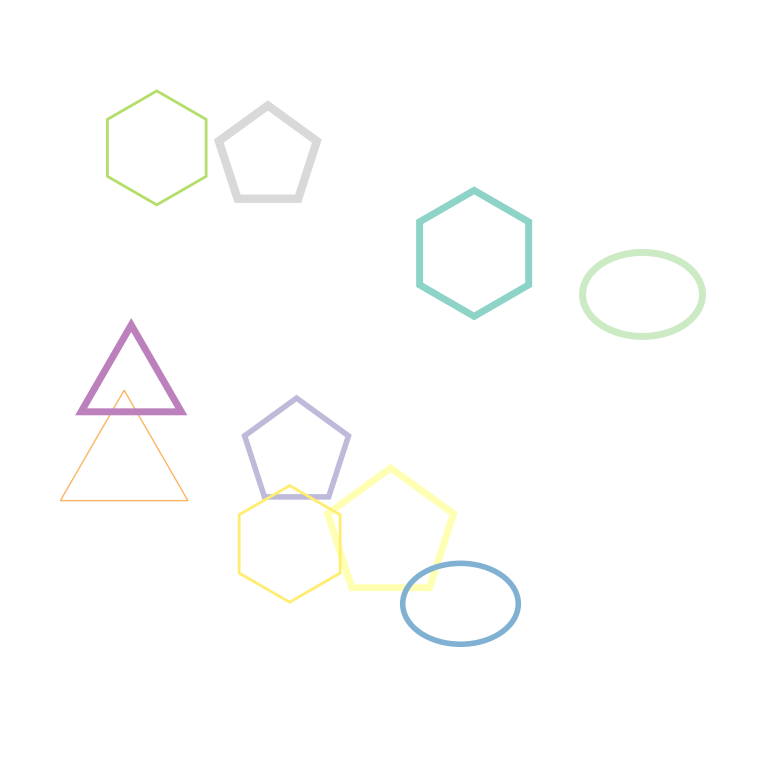[{"shape": "hexagon", "thickness": 2.5, "radius": 0.41, "center": [0.616, 0.671]}, {"shape": "pentagon", "thickness": 2.5, "radius": 0.43, "center": [0.507, 0.306]}, {"shape": "pentagon", "thickness": 2, "radius": 0.35, "center": [0.385, 0.412]}, {"shape": "oval", "thickness": 2, "radius": 0.38, "center": [0.598, 0.216]}, {"shape": "triangle", "thickness": 0.5, "radius": 0.48, "center": [0.161, 0.398]}, {"shape": "hexagon", "thickness": 1, "radius": 0.37, "center": [0.204, 0.808]}, {"shape": "pentagon", "thickness": 3, "radius": 0.33, "center": [0.348, 0.796]}, {"shape": "triangle", "thickness": 2.5, "radius": 0.38, "center": [0.17, 0.503]}, {"shape": "oval", "thickness": 2.5, "radius": 0.39, "center": [0.834, 0.618]}, {"shape": "hexagon", "thickness": 1, "radius": 0.38, "center": [0.376, 0.294]}]